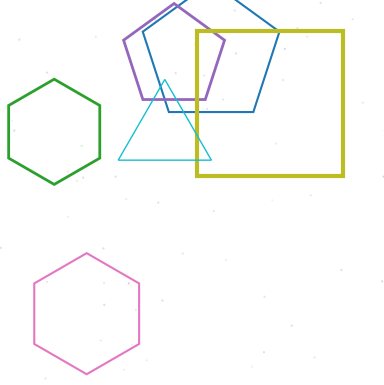[{"shape": "pentagon", "thickness": 1.5, "radius": 0.93, "center": [0.548, 0.86]}, {"shape": "hexagon", "thickness": 2, "radius": 0.68, "center": [0.141, 0.658]}, {"shape": "pentagon", "thickness": 2, "radius": 0.69, "center": [0.452, 0.853]}, {"shape": "hexagon", "thickness": 1.5, "radius": 0.79, "center": [0.225, 0.185]}, {"shape": "square", "thickness": 3, "radius": 0.94, "center": [0.701, 0.731]}, {"shape": "triangle", "thickness": 1, "radius": 0.7, "center": [0.428, 0.654]}]